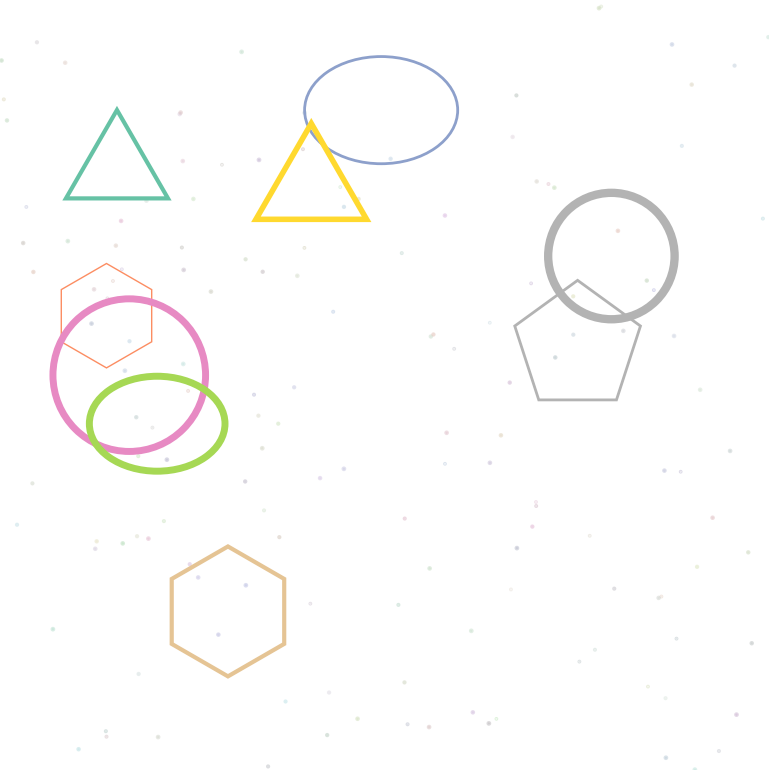[{"shape": "triangle", "thickness": 1.5, "radius": 0.38, "center": [0.152, 0.781]}, {"shape": "hexagon", "thickness": 0.5, "radius": 0.34, "center": [0.138, 0.59]}, {"shape": "oval", "thickness": 1, "radius": 0.5, "center": [0.495, 0.857]}, {"shape": "circle", "thickness": 2.5, "radius": 0.5, "center": [0.168, 0.513]}, {"shape": "oval", "thickness": 2.5, "radius": 0.44, "center": [0.204, 0.45]}, {"shape": "triangle", "thickness": 2, "radius": 0.41, "center": [0.404, 0.757]}, {"shape": "hexagon", "thickness": 1.5, "radius": 0.42, "center": [0.296, 0.206]}, {"shape": "circle", "thickness": 3, "radius": 0.41, "center": [0.794, 0.667]}, {"shape": "pentagon", "thickness": 1, "radius": 0.43, "center": [0.75, 0.55]}]